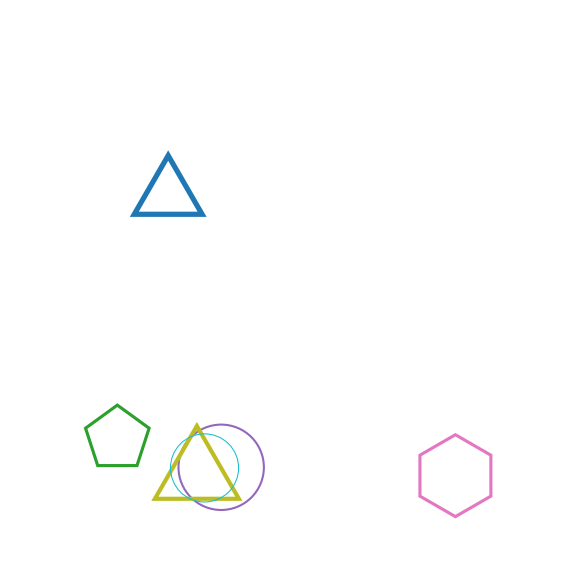[{"shape": "triangle", "thickness": 2.5, "radius": 0.34, "center": [0.291, 0.662]}, {"shape": "pentagon", "thickness": 1.5, "radius": 0.29, "center": [0.203, 0.24]}, {"shape": "circle", "thickness": 1, "radius": 0.37, "center": [0.383, 0.19]}, {"shape": "hexagon", "thickness": 1.5, "radius": 0.35, "center": [0.789, 0.175]}, {"shape": "triangle", "thickness": 2, "radius": 0.42, "center": [0.341, 0.177]}, {"shape": "circle", "thickness": 0.5, "radius": 0.29, "center": [0.354, 0.189]}]